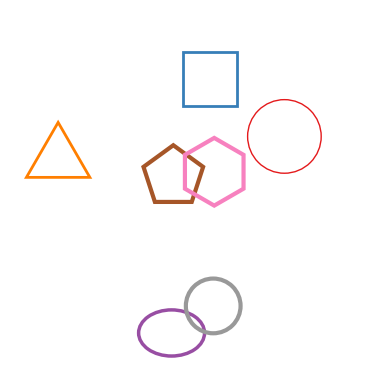[{"shape": "circle", "thickness": 1, "radius": 0.48, "center": [0.739, 0.646]}, {"shape": "square", "thickness": 2, "radius": 0.35, "center": [0.546, 0.796]}, {"shape": "oval", "thickness": 2.5, "radius": 0.43, "center": [0.446, 0.135]}, {"shape": "triangle", "thickness": 2, "radius": 0.48, "center": [0.151, 0.587]}, {"shape": "pentagon", "thickness": 3, "radius": 0.41, "center": [0.45, 0.541]}, {"shape": "hexagon", "thickness": 3, "radius": 0.44, "center": [0.556, 0.554]}, {"shape": "circle", "thickness": 3, "radius": 0.36, "center": [0.554, 0.205]}]